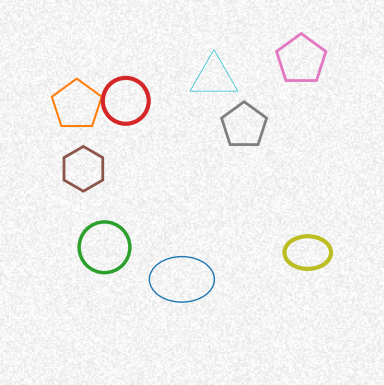[{"shape": "oval", "thickness": 1, "radius": 0.42, "center": [0.472, 0.274]}, {"shape": "pentagon", "thickness": 1.5, "radius": 0.34, "center": [0.199, 0.728]}, {"shape": "circle", "thickness": 2.5, "radius": 0.33, "center": [0.271, 0.358]}, {"shape": "circle", "thickness": 3, "radius": 0.3, "center": [0.327, 0.738]}, {"shape": "hexagon", "thickness": 2, "radius": 0.29, "center": [0.217, 0.561]}, {"shape": "pentagon", "thickness": 2, "radius": 0.34, "center": [0.782, 0.845]}, {"shape": "pentagon", "thickness": 2, "radius": 0.31, "center": [0.634, 0.674]}, {"shape": "oval", "thickness": 3, "radius": 0.3, "center": [0.799, 0.344]}, {"shape": "triangle", "thickness": 0.5, "radius": 0.36, "center": [0.556, 0.799]}]